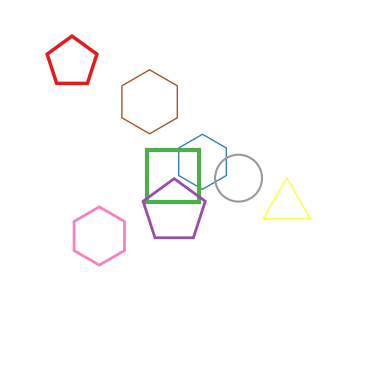[{"shape": "pentagon", "thickness": 2.5, "radius": 0.34, "center": [0.187, 0.838]}, {"shape": "hexagon", "thickness": 1, "radius": 0.36, "center": [0.526, 0.58]}, {"shape": "square", "thickness": 3, "radius": 0.34, "center": [0.45, 0.542]}, {"shape": "pentagon", "thickness": 2, "radius": 0.42, "center": [0.452, 0.451]}, {"shape": "triangle", "thickness": 1, "radius": 0.35, "center": [0.745, 0.467]}, {"shape": "hexagon", "thickness": 1, "radius": 0.42, "center": [0.389, 0.736]}, {"shape": "hexagon", "thickness": 2, "radius": 0.38, "center": [0.258, 0.387]}, {"shape": "circle", "thickness": 1.5, "radius": 0.3, "center": [0.62, 0.537]}]